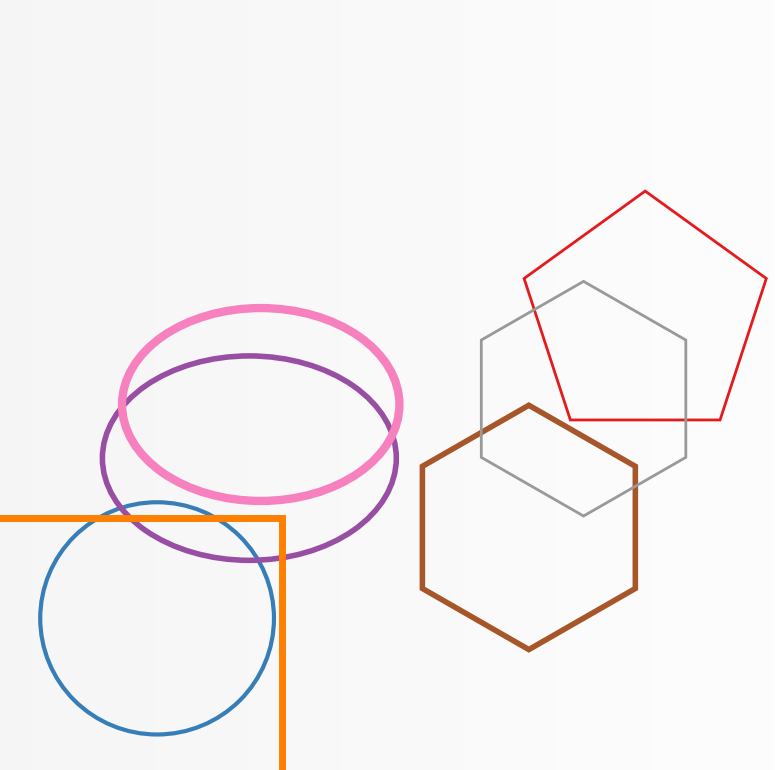[{"shape": "pentagon", "thickness": 1, "radius": 0.82, "center": [0.833, 0.588]}, {"shape": "circle", "thickness": 1.5, "radius": 0.75, "center": [0.203, 0.197]}, {"shape": "oval", "thickness": 2, "radius": 0.95, "center": [0.322, 0.405]}, {"shape": "square", "thickness": 2.5, "radius": 0.99, "center": [0.165, 0.129]}, {"shape": "hexagon", "thickness": 2, "radius": 0.79, "center": [0.682, 0.315]}, {"shape": "oval", "thickness": 3, "radius": 0.89, "center": [0.336, 0.475]}, {"shape": "hexagon", "thickness": 1, "radius": 0.76, "center": [0.753, 0.482]}]